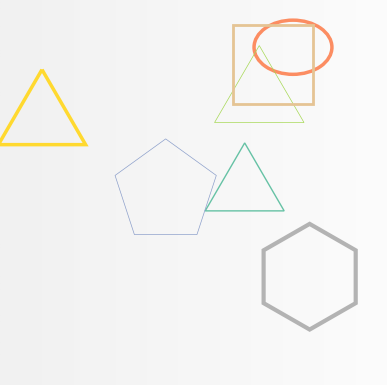[{"shape": "triangle", "thickness": 1, "radius": 0.59, "center": [0.631, 0.511]}, {"shape": "oval", "thickness": 2.5, "radius": 0.5, "center": [0.756, 0.877]}, {"shape": "pentagon", "thickness": 0.5, "radius": 0.69, "center": [0.428, 0.502]}, {"shape": "triangle", "thickness": 0.5, "radius": 0.67, "center": [0.669, 0.748]}, {"shape": "triangle", "thickness": 2.5, "radius": 0.65, "center": [0.108, 0.689]}, {"shape": "square", "thickness": 2, "radius": 0.51, "center": [0.704, 0.831]}, {"shape": "hexagon", "thickness": 3, "radius": 0.69, "center": [0.799, 0.281]}]